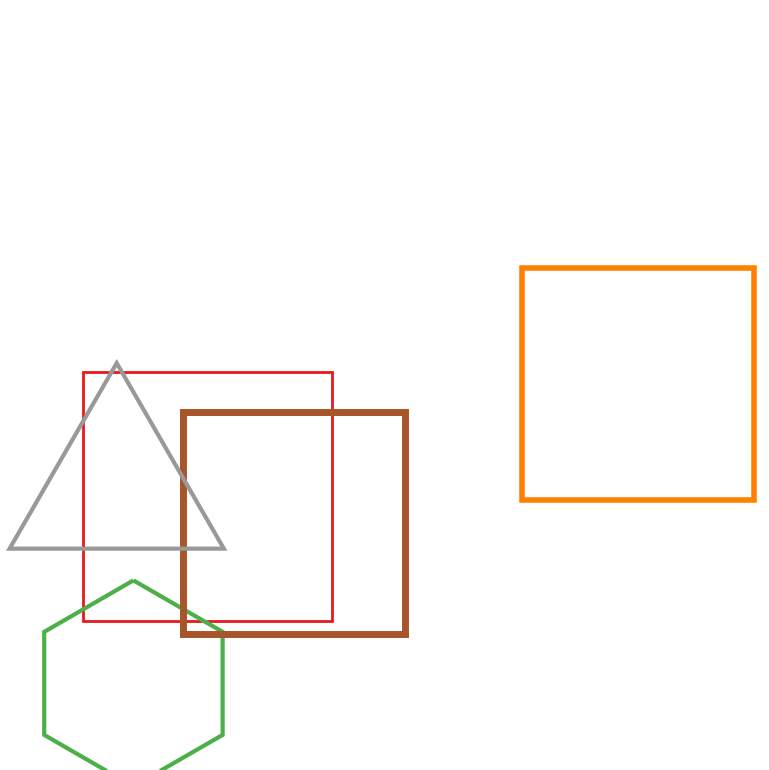[{"shape": "square", "thickness": 1, "radius": 0.81, "center": [0.27, 0.355]}, {"shape": "hexagon", "thickness": 1.5, "radius": 0.67, "center": [0.173, 0.112]}, {"shape": "square", "thickness": 2, "radius": 0.75, "center": [0.828, 0.501]}, {"shape": "square", "thickness": 2.5, "radius": 0.72, "center": [0.382, 0.321]}, {"shape": "triangle", "thickness": 1.5, "radius": 0.8, "center": [0.152, 0.368]}]